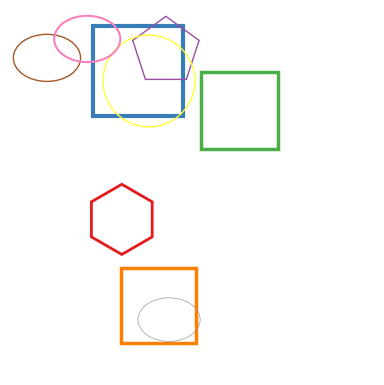[{"shape": "hexagon", "thickness": 2, "radius": 0.46, "center": [0.316, 0.43]}, {"shape": "square", "thickness": 3, "radius": 0.58, "center": [0.359, 0.816]}, {"shape": "square", "thickness": 2.5, "radius": 0.5, "center": [0.622, 0.714]}, {"shape": "pentagon", "thickness": 1, "radius": 0.45, "center": [0.431, 0.867]}, {"shape": "square", "thickness": 2.5, "radius": 0.49, "center": [0.413, 0.206]}, {"shape": "circle", "thickness": 1, "radius": 0.6, "center": [0.387, 0.79]}, {"shape": "oval", "thickness": 1, "radius": 0.44, "center": [0.122, 0.85]}, {"shape": "oval", "thickness": 1.5, "radius": 0.43, "center": [0.227, 0.899]}, {"shape": "oval", "thickness": 0.5, "radius": 0.4, "center": [0.439, 0.17]}]